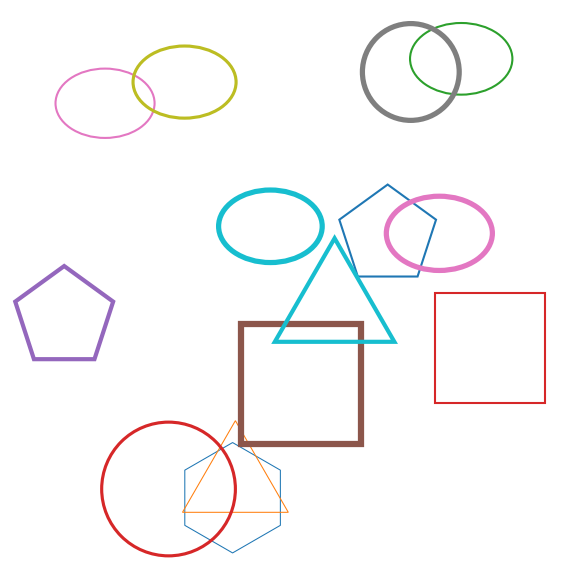[{"shape": "pentagon", "thickness": 1, "radius": 0.44, "center": [0.671, 0.592]}, {"shape": "hexagon", "thickness": 0.5, "radius": 0.48, "center": [0.403, 0.137]}, {"shape": "triangle", "thickness": 0.5, "radius": 0.53, "center": [0.408, 0.165]}, {"shape": "oval", "thickness": 1, "radius": 0.44, "center": [0.799, 0.897]}, {"shape": "square", "thickness": 1, "radius": 0.48, "center": [0.848, 0.396]}, {"shape": "circle", "thickness": 1.5, "radius": 0.58, "center": [0.292, 0.152]}, {"shape": "pentagon", "thickness": 2, "radius": 0.45, "center": [0.111, 0.449]}, {"shape": "square", "thickness": 3, "radius": 0.52, "center": [0.521, 0.334]}, {"shape": "oval", "thickness": 2.5, "radius": 0.46, "center": [0.761, 0.595]}, {"shape": "oval", "thickness": 1, "radius": 0.43, "center": [0.182, 0.82]}, {"shape": "circle", "thickness": 2.5, "radius": 0.42, "center": [0.711, 0.874]}, {"shape": "oval", "thickness": 1.5, "radius": 0.45, "center": [0.32, 0.857]}, {"shape": "triangle", "thickness": 2, "radius": 0.6, "center": [0.579, 0.467]}, {"shape": "oval", "thickness": 2.5, "radius": 0.45, "center": [0.468, 0.607]}]